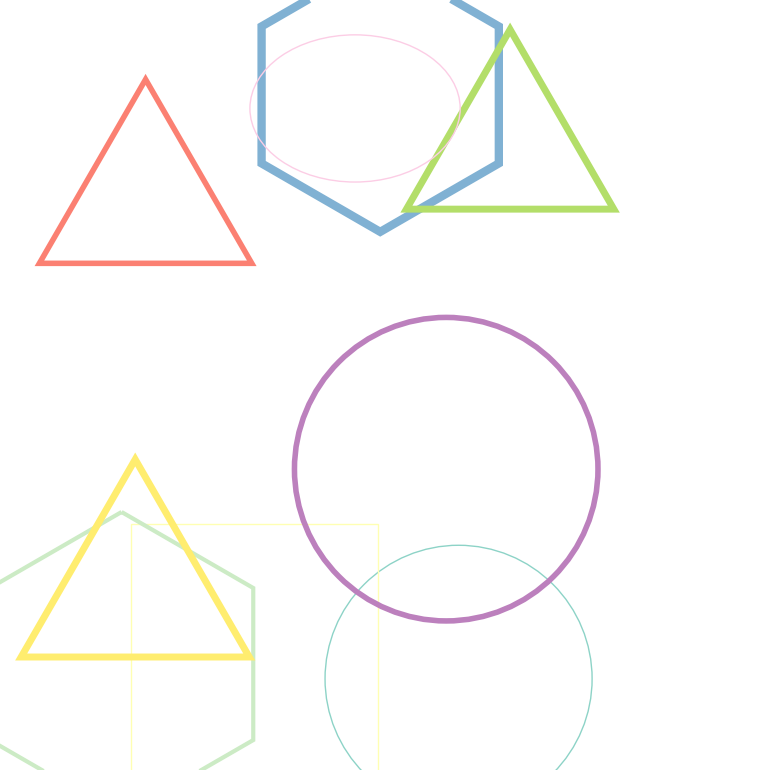[{"shape": "circle", "thickness": 0.5, "radius": 0.87, "center": [0.596, 0.118]}, {"shape": "square", "thickness": 0.5, "radius": 0.8, "center": [0.33, 0.159]}, {"shape": "triangle", "thickness": 2, "radius": 0.8, "center": [0.189, 0.738]}, {"shape": "hexagon", "thickness": 3, "radius": 0.89, "center": [0.494, 0.877]}, {"shape": "triangle", "thickness": 2.5, "radius": 0.78, "center": [0.662, 0.806]}, {"shape": "oval", "thickness": 0.5, "radius": 0.68, "center": [0.461, 0.859]}, {"shape": "circle", "thickness": 2, "radius": 0.99, "center": [0.58, 0.391]}, {"shape": "hexagon", "thickness": 1.5, "radius": 0.99, "center": [0.158, 0.138]}, {"shape": "triangle", "thickness": 2.5, "radius": 0.86, "center": [0.176, 0.232]}]